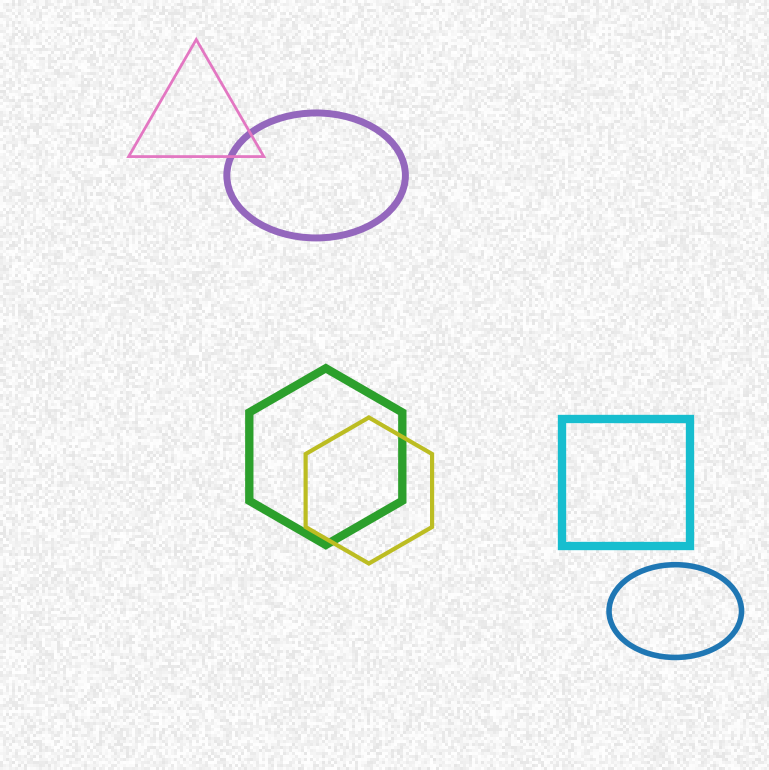[{"shape": "oval", "thickness": 2, "radius": 0.43, "center": [0.877, 0.206]}, {"shape": "hexagon", "thickness": 3, "radius": 0.57, "center": [0.423, 0.407]}, {"shape": "oval", "thickness": 2.5, "radius": 0.58, "center": [0.411, 0.772]}, {"shape": "triangle", "thickness": 1, "radius": 0.51, "center": [0.255, 0.847]}, {"shape": "hexagon", "thickness": 1.5, "radius": 0.47, "center": [0.479, 0.363]}, {"shape": "square", "thickness": 3, "radius": 0.41, "center": [0.813, 0.374]}]